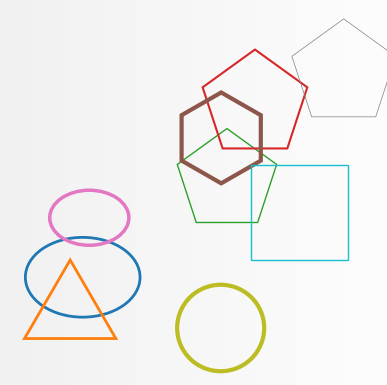[{"shape": "oval", "thickness": 2, "radius": 0.74, "center": [0.213, 0.28]}, {"shape": "triangle", "thickness": 2, "radius": 0.68, "center": [0.181, 0.189]}, {"shape": "pentagon", "thickness": 1, "radius": 0.67, "center": [0.586, 0.531]}, {"shape": "pentagon", "thickness": 1.5, "radius": 0.71, "center": [0.658, 0.729]}, {"shape": "hexagon", "thickness": 3, "radius": 0.59, "center": [0.571, 0.642]}, {"shape": "oval", "thickness": 2.5, "radius": 0.51, "center": [0.23, 0.434]}, {"shape": "pentagon", "thickness": 0.5, "radius": 0.7, "center": [0.887, 0.81]}, {"shape": "circle", "thickness": 3, "radius": 0.56, "center": [0.569, 0.148]}, {"shape": "square", "thickness": 1, "radius": 0.62, "center": [0.773, 0.448]}]